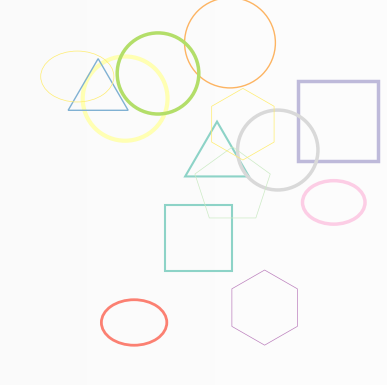[{"shape": "triangle", "thickness": 1.5, "radius": 0.47, "center": [0.56, 0.589]}, {"shape": "square", "thickness": 1.5, "radius": 0.43, "center": [0.512, 0.382]}, {"shape": "circle", "thickness": 3, "radius": 0.55, "center": [0.323, 0.744]}, {"shape": "square", "thickness": 2.5, "radius": 0.52, "center": [0.872, 0.685]}, {"shape": "oval", "thickness": 2, "radius": 0.42, "center": [0.346, 0.162]}, {"shape": "triangle", "thickness": 1, "radius": 0.45, "center": [0.253, 0.758]}, {"shape": "circle", "thickness": 1, "radius": 0.59, "center": [0.593, 0.889]}, {"shape": "circle", "thickness": 2.5, "radius": 0.53, "center": [0.408, 0.809]}, {"shape": "oval", "thickness": 2.5, "radius": 0.4, "center": [0.861, 0.474]}, {"shape": "circle", "thickness": 2.5, "radius": 0.52, "center": [0.717, 0.61]}, {"shape": "hexagon", "thickness": 0.5, "radius": 0.49, "center": [0.683, 0.201]}, {"shape": "pentagon", "thickness": 0.5, "radius": 0.51, "center": [0.6, 0.517]}, {"shape": "oval", "thickness": 0.5, "radius": 0.47, "center": [0.2, 0.801]}, {"shape": "hexagon", "thickness": 0.5, "radius": 0.46, "center": [0.627, 0.677]}]